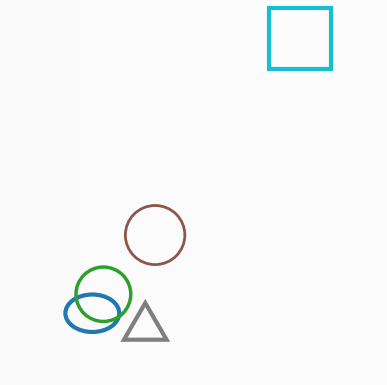[{"shape": "oval", "thickness": 3, "radius": 0.35, "center": [0.238, 0.186]}, {"shape": "circle", "thickness": 2.5, "radius": 0.35, "center": [0.267, 0.236]}, {"shape": "circle", "thickness": 2, "radius": 0.38, "center": [0.4, 0.389]}, {"shape": "triangle", "thickness": 3, "radius": 0.32, "center": [0.375, 0.149]}, {"shape": "square", "thickness": 3, "radius": 0.4, "center": [0.774, 0.9]}]